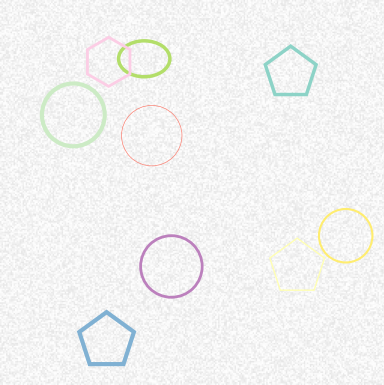[{"shape": "pentagon", "thickness": 2.5, "radius": 0.35, "center": [0.755, 0.811]}, {"shape": "pentagon", "thickness": 1, "radius": 0.37, "center": [0.772, 0.307]}, {"shape": "circle", "thickness": 0.5, "radius": 0.39, "center": [0.394, 0.648]}, {"shape": "pentagon", "thickness": 3, "radius": 0.37, "center": [0.277, 0.115]}, {"shape": "oval", "thickness": 2.5, "radius": 0.33, "center": [0.375, 0.847]}, {"shape": "hexagon", "thickness": 2, "radius": 0.32, "center": [0.282, 0.839]}, {"shape": "circle", "thickness": 2, "radius": 0.4, "center": [0.445, 0.308]}, {"shape": "circle", "thickness": 3, "radius": 0.41, "center": [0.19, 0.702]}, {"shape": "circle", "thickness": 1.5, "radius": 0.35, "center": [0.898, 0.388]}]